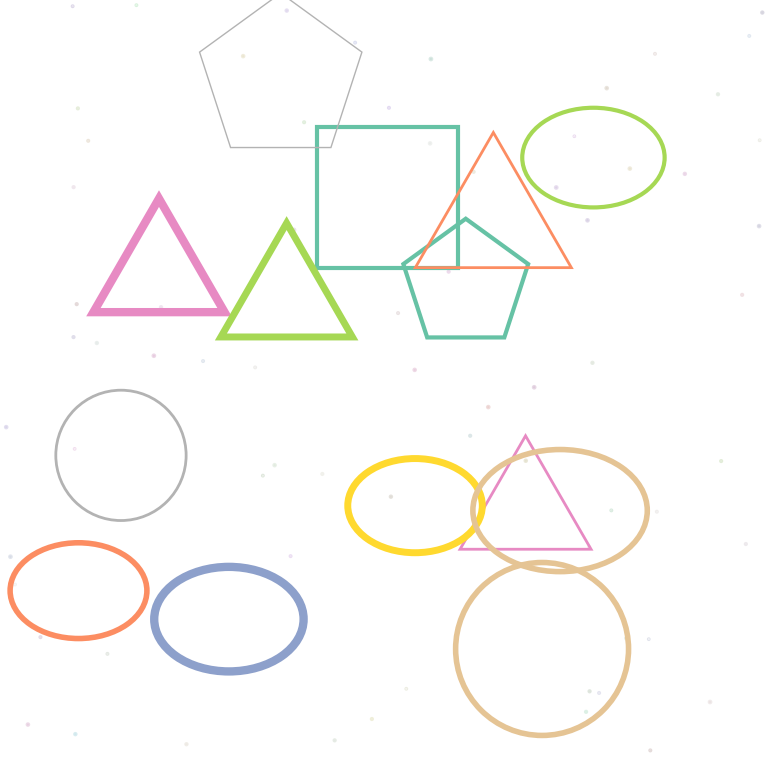[{"shape": "square", "thickness": 1.5, "radius": 0.46, "center": [0.503, 0.743]}, {"shape": "pentagon", "thickness": 1.5, "radius": 0.43, "center": [0.605, 0.631]}, {"shape": "triangle", "thickness": 1, "radius": 0.59, "center": [0.641, 0.711]}, {"shape": "oval", "thickness": 2, "radius": 0.44, "center": [0.102, 0.233]}, {"shape": "oval", "thickness": 3, "radius": 0.48, "center": [0.297, 0.196]}, {"shape": "triangle", "thickness": 1, "radius": 0.49, "center": [0.683, 0.336]}, {"shape": "triangle", "thickness": 3, "radius": 0.49, "center": [0.206, 0.644]}, {"shape": "triangle", "thickness": 2.5, "radius": 0.49, "center": [0.372, 0.612]}, {"shape": "oval", "thickness": 1.5, "radius": 0.46, "center": [0.771, 0.795]}, {"shape": "oval", "thickness": 2.5, "radius": 0.44, "center": [0.539, 0.343]}, {"shape": "oval", "thickness": 2, "radius": 0.57, "center": [0.727, 0.337]}, {"shape": "circle", "thickness": 2, "radius": 0.56, "center": [0.704, 0.157]}, {"shape": "circle", "thickness": 1, "radius": 0.42, "center": [0.157, 0.409]}, {"shape": "pentagon", "thickness": 0.5, "radius": 0.55, "center": [0.365, 0.898]}]